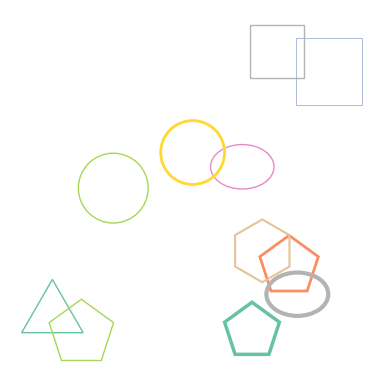[{"shape": "triangle", "thickness": 1, "radius": 0.46, "center": [0.136, 0.182]}, {"shape": "pentagon", "thickness": 2.5, "radius": 0.37, "center": [0.655, 0.14]}, {"shape": "pentagon", "thickness": 2, "radius": 0.4, "center": [0.751, 0.309]}, {"shape": "square", "thickness": 0.5, "radius": 0.43, "center": [0.854, 0.814]}, {"shape": "oval", "thickness": 1, "radius": 0.41, "center": [0.629, 0.567]}, {"shape": "pentagon", "thickness": 1, "radius": 0.44, "center": [0.211, 0.135]}, {"shape": "circle", "thickness": 1, "radius": 0.45, "center": [0.294, 0.511]}, {"shape": "circle", "thickness": 2, "radius": 0.41, "center": [0.5, 0.604]}, {"shape": "hexagon", "thickness": 1.5, "radius": 0.41, "center": [0.681, 0.348]}, {"shape": "oval", "thickness": 3, "radius": 0.4, "center": [0.772, 0.236]}, {"shape": "square", "thickness": 1, "radius": 0.35, "center": [0.719, 0.866]}]